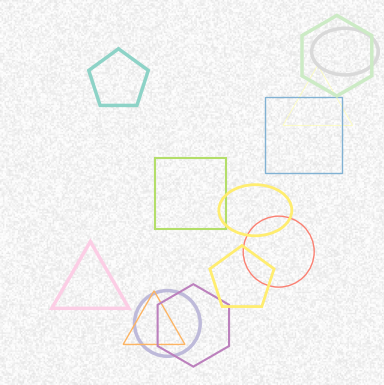[{"shape": "pentagon", "thickness": 2.5, "radius": 0.41, "center": [0.308, 0.792]}, {"shape": "triangle", "thickness": 0.5, "radius": 0.52, "center": [0.825, 0.727]}, {"shape": "circle", "thickness": 2.5, "radius": 0.43, "center": [0.435, 0.16]}, {"shape": "circle", "thickness": 1, "radius": 0.46, "center": [0.724, 0.346]}, {"shape": "square", "thickness": 1, "radius": 0.5, "center": [0.788, 0.649]}, {"shape": "triangle", "thickness": 1, "radius": 0.46, "center": [0.4, 0.152]}, {"shape": "square", "thickness": 1.5, "radius": 0.46, "center": [0.495, 0.498]}, {"shape": "triangle", "thickness": 2.5, "radius": 0.58, "center": [0.235, 0.257]}, {"shape": "oval", "thickness": 2.5, "radius": 0.43, "center": [0.896, 0.866]}, {"shape": "hexagon", "thickness": 1.5, "radius": 0.54, "center": [0.502, 0.155]}, {"shape": "hexagon", "thickness": 2.5, "radius": 0.52, "center": [0.875, 0.855]}, {"shape": "oval", "thickness": 2, "radius": 0.47, "center": [0.663, 0.454]}, {"shape": "pentagon", "thickness": 2, "radius": 0.44, "center": [0.629, 0.275]}]